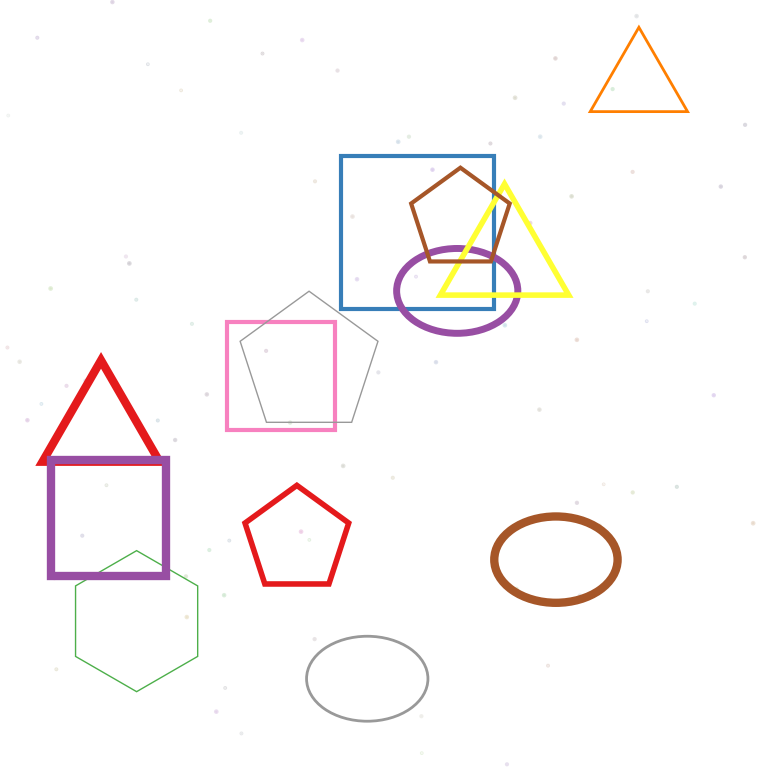[{"shape": "pentagon", "thickness": 2, "radius": 0.35, "center": [0.386, 0.299]}, {"shape": "triangle", "thickness": 3, "radius": 0.44, "center": [0.131, 0.444]}, {"shape": "square", "thickness": 1.5, "radius": 0.5, "center": [0.542, 0.698]}, {"shape": "hexagon", "thickness": 0.5, "radius": 0.46, "center": [0.177, 0.193]}, {"shape": "oval", "thickness": 2.5, "radius": 0.39, "center": [0.594, 0.622]}, {"shape": "square", "thickness": 3, "radius": 0.38, "center": [0.141, 0.327]}, {"shape": "triangle", "thickness": 1, "radius": 0.36, "center": [0.83, 0.892]}, {"shape": "triangle", "thickness": 2, "radius": 0.48, "center": [0.655, 0.665]}, {"shape": "oval", "thickness": 3, "radius": 0.4, "center": [0.722, 0.273]}, {"shape": "pentagon", "thickness": 1.5, "radius": 0.34, "center": [0.598, 0.715]}, {"shape": "square", "thickness": 1.5, "radius": 0.35, "center": [0.365, 0.511]}, {"shape": "pentagon", "thickness": 0.5, "radius": 0.47, "center": [0.401, 0.528]}, {"shape": "oval", "thickness": 1, "radius": 0.39, "center": [0.477, 0.119]}]